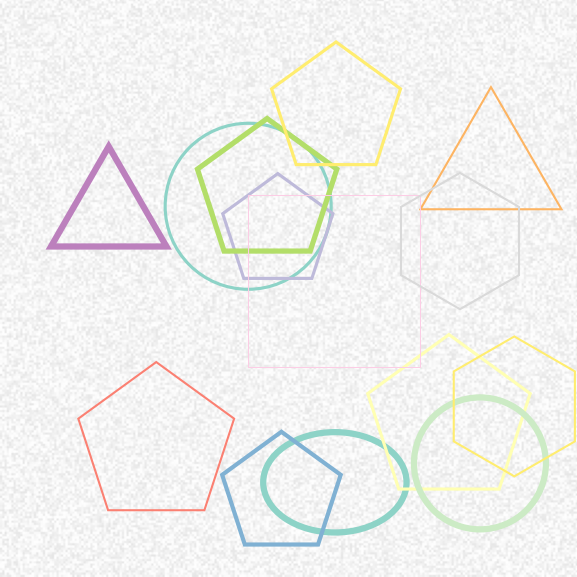[{"shape": "circle", "thickness": 1.5, "radius": 0.72, "center": [0.43, 0.642]}, {"shape": "oval", "thickness": 3, "radius": 0.62, "center": [0.58, 0.164]}, {"shape": "pentagon", "thickness": 1.5, "radius": 0.74, "center": [0.777, 0.272]}, {"shape": "pentagon", "thickness": 1.5, "radius": 0.5, "center": [0.481, 0.598]}, {"shape": "pentagon", "thickness": 1, "radius": 0.71, "center": [0.271, 0.23]}, {"shape": "pentagon", "thickness": 2, "radius": 0.54, "center": [0.487, 0.144]}, {"shape": "triangle", "thickness": 1, "radius": 0.7, "center": [0.85, 0.707]}, {"shape": "pentagon", "thickness": 2.5, "radius": 0.63, "center": [0.463, 0.667]}, {"shape": "square", "thickness": 0.5, "radius": 0.74, "center": [0.578, 0.512]}, {"shape": "hexagon", "thickness": 1, "radius": 0.59, "center": [0.797, 0.582]}, {"shape": "triangle", "thickness": 3, "radius": 0.58, "center": [0.188, 0.63]}, {"shape": "circle", "thickness": 3, "radius": 0.57, "center": [0.831, 0.197]}, {"shape": "pentagon", "thickness": 1.5, "radius": 0.59, "center": [0.582, 0.809]}, {"shape": "hexagon", "thickness": 1, "radius": 0.61, "center": [0.891, 0.295]}]